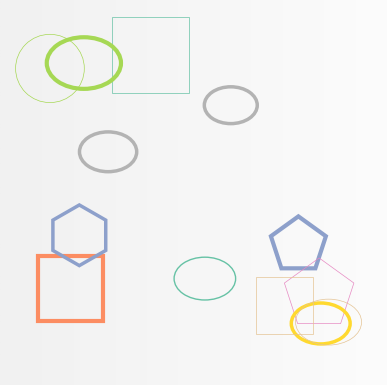[{"shape": "square", "thickness": 0.5, "radius": 0.49, "center": [0.388, 0.858]}, {"shape": "oval", "thickness": 1, "radius": 0.4, "center": [0.529, 0.276]}, {"shape": "square", "thickness": 3, "radius": 0.42, "center": [0.183, 0.25]}, {"shape": "pentagon", "thickness": 3, "radius": 0.37, "center": [0.77, 0.363]}, {"shape": "hexagon", "thickness": 2.5, "radius": 0.39, "center": [0.205, 0.389]}, {"shape": "pentagon", "thickness": 0.5, "radius": 0.47, "center": [0.824, 0.236]}, {"shape": "oval", "thickness": 3, "radius": 0.48, "center": [0.216, 0.836]}, {"shape": "circle", "thickness": 0.5, "radius": 0.44, "center": [0.129, 0.822]}, {"shape": "oval", "thickness": 2.5, "radius": 0.38, "center": [0.828, 0.16]}, {"shape": "square", "thickness": 0.5, "radius": 0.37, "center": [0.733, 0.206]}, {"shape": "oval", "thickness": 0.5, "radius": 0.43, "center": [0.848, 0.163]}, {"shape": "oval", "thickness": 2.5, "radius": 0.34, "center": [0.596, 0.727]}, {"shape": "oval", "thickness": 2.5, "radius": 0.37, "center": [0.279, 0.606]}]